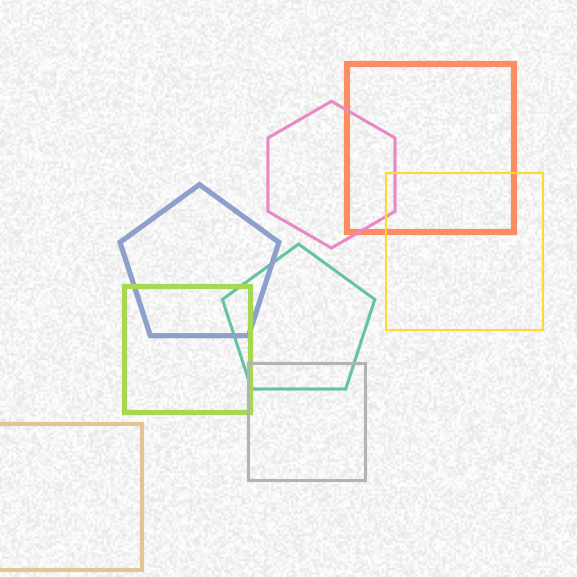[{"shape": "pentagon", "thickness": 1.5, "radius": 0.69, "center": [0.517, 0.438]}, {"shape": "square", "thickness": 3, "radius": 0.73, "center": [0.745, 0.743]}, {"shape": "pentagon", "thickness": 2.5, "radius": 0.72, "center": [0.345, 0.535]}, {"shape": "hexagon", "thickness": 1.5, "radius": 0.64, "center": [0.574, 0.697]}, {"shape": "square", "thickness": 2.5, "radius": 0.55, "center": [0.324, 0.395]}, {"shape": "square", "thickness": 1, "radius": 0.68, "center": [0.804, 0.564]}, {"shape": "square", "thickness": 2, "radius": 0.63, "center": [0.12, 0.138]}, {"shape": "square", "thickness": 1.5, "radius": 0.5, "center": [0.531, 0.269]}]